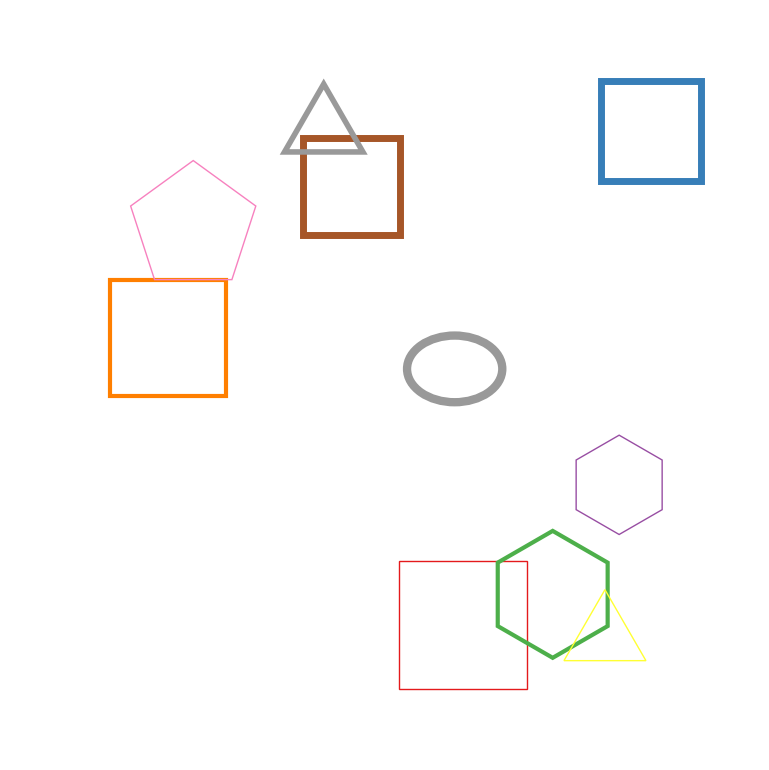[{"shape": "square", "thickness": 0.5, "radius": 0.42, "center": [0.601, 0.188]}, {"shape": "square", "thickness": 2.5, "radius": 0.33, "center": [0.846, 0.83]}, {"shape": "hexagon", "thickness": 1.5, "radius": 0.41, "center": [0.718, 0.228]}, {"shape": "hexagon", "thickness": 0.5, "radius": 0.32, "center": [0.804, 0.37]}, {"shape": "square", "thickness": 1.5, "radius": 0.38, "center": [0.218, 0.561]}, {"shape": "triangle", "thickness": 0.5, "radius": 0.31, "center": [0.786, 0.173]}, {"shape": "square", "thickness": 2.5, "radius": 0.31, "center": [0.457, 0.758]}, {"shape": "pentagon", "thickness": 0.5, "radius": 0.43, "center": [0.251, 0.706]}, {"shape": "triangle", "thickness": 2, "radius": 0.29, "center": [0.42, 0.832]}, {"shape": "oval", "thickness": 3, "radius": 0.31, "center": [0.59, 0.521]}]